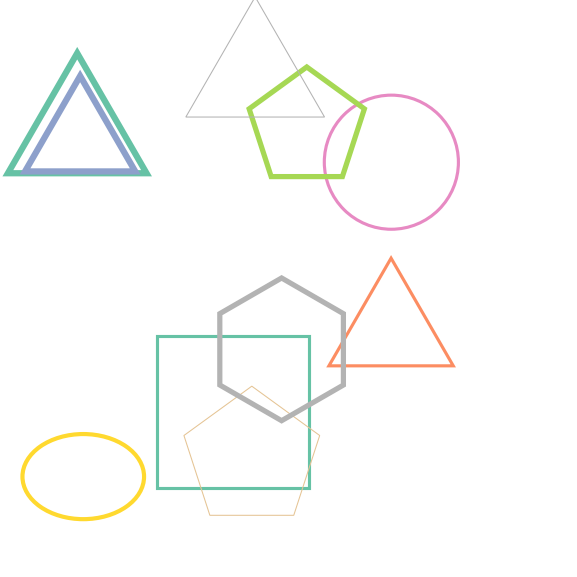[{"shape": "square", "thickness": 1.5, "radius": 0.66, "center": [0.404, 0.286]}, {"shape": "triangle", "thickness": 3, "radius": 0.69, "center": [0.134, 0.768]}, {"shape": "triangle", "thickness": 1.5, "radius": 0.62, "center": [0.677, 0.428]}, {"shape": "triangle", "thickness": 3, "radius": 0.55, "center": [0.139, 0.757]}, {"shape": "circle", "thickness": 1.5, "radius": 0.58, "center": [0.678, 0.718]}, {"shape": "pentagon", "thickness": 2.5, "radius": 0.52, "center": [0.531, 0.778]}, {"shape": "oval", "thickness": 2, "radius": 0.53, "center": [0.144, 0.174]}, {"shape": "pentagon", "thickness": 0.5, "radius": 0.62, "center": [0.436, 0.207]}, {"shape": "triangle", "thickness": 0.5, "radius": 0.69, "center": [0.442, 0.866]}, {"shape": "hexagon", "thickness": 2.5, "radius": 0.62, "center": [0.488, 0.394]}]